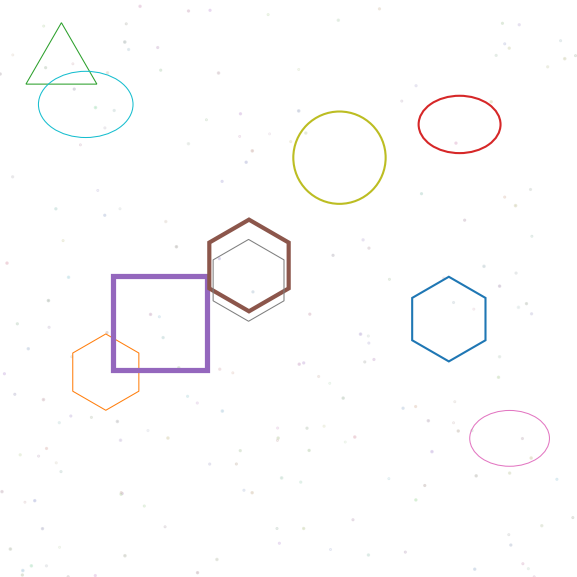[{"shape": "hexagon", "thickness": 1, "radius": 0.37, "center": [0.777, 0.447]}, {"shape": "hexagon", "thickness": 0.5, "radius": 0.33, "center": [0.183, 0.355]}, {"shape": "triangle", "thickness": 0.5, "radius": 0.35, "center": [0.106, 0.889]}, {"shape": "oval", "thickness": 1, "radius": 0.35, "center": [0.796, 0.784]}, {"shape": "square", "thickness": 2.5, "radius": 0.41, "center": [0.277, 0.439]}, {"shape": "hexagon", "thickness": 2, "radius": 0.4, "center": [0.431, 0.539]}, {"shape": "oval", "thickness": 0.5, "radius": 0.35, "center": [0.882, 0.24]}, {"shape": "hexagon", "thickness": 0.5, "radius": 0.35, "center": [0.43, 0.514]}, {"shape": "circle", "thickness": 1, "radius": 0.4, "center": [0.588, 0.726]}, {"shape": "oval", "thickness": 0.5, "radius": 0.41, "center": [0.148, 0.818]}]